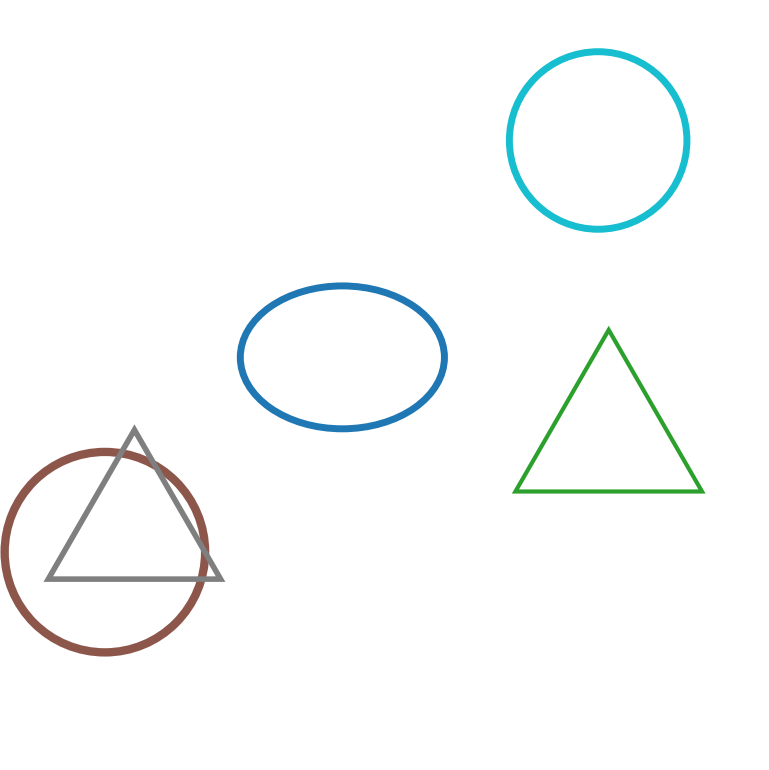[{"shape": "oval", "thickness": 2.5, "radius": 0.66, "center": [0.445, 0.536]}, {"shape": "triangle", "thickness": 1.5, "radius": 0.7, "center": [0.791, 0.432]}, {"shape": "circle", "thickness": 3, "radius": 0.65, "center": [0.136, 0.283]}, {"shape": "triangle", "thickness": 2, "radius": 0.65, "center": [0.175, 0.312]}, {"shape": "circle", "thickness": 2.5, "radius": 0.58, "center": [0.777, 0.818]}]